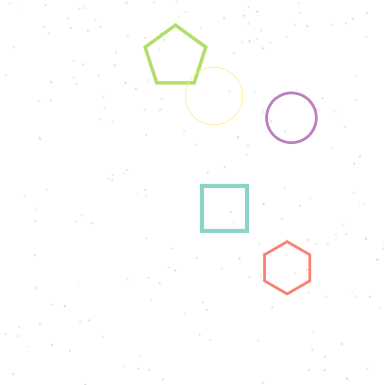[{"shape": "square", "thickness": 3, "radius": 0.29, "center": [0.584, 0.459]}, {"shape": "hexagon", "thickness": 2, "radius": 0.34, "center": [0.746, 0.304]}, {"shape": "pentagon", "thickness": 2.5, "radius": 0.41, "center": [0.456, 0.852]}, {"shape": "circle", "thickness": 2, "radius": 0.32, "center": [0.757, 0.694]}, {"shape": "circle", "thickness": 0.5, "radius": 0.37, "center": [0.556, 0.751]}]